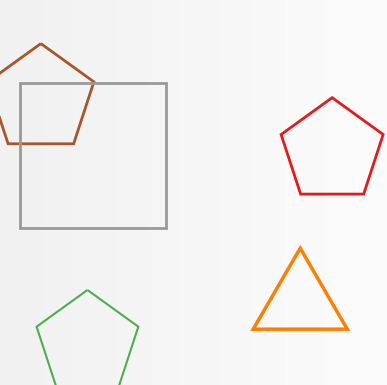[{"shape": "pentagon", "thickness": 2, "radius": 0.69, "center": [0.857, 0.608]}, {"shape": "pentagon", "thickness": 1.5, "radius": 0.69, "center": [0.226, 0.109]}, {"shape": "triangle", "thickness": 2.5, "radius": 0.7, "center": [0.775, 0.215]}, {"shape": "pentagon", "thickness": 2, "radius": 0.72, "center": [0.105, 0.743]}, {"shape": "square", "thickness": 2, "radius": 0.94, "center": [0.24, 0.596]}]